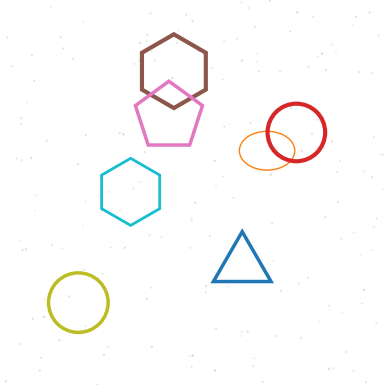[{"shape": "triangle", "thickness": 2.5, "radius": 0.43, "center": [0.629, 0.312]}, {"shape": "oval", "thickness": 1, "radius": 0.36, "center": [0.694, 0.609]}, {"shape": "circle", "thickness": 3, "radius": 0.37, "center": [0.77, 0.656]}, {"shape": "hexagon", "thickness": 3, "radius": 0.48, "center": [0.452, 0.815]}, {"shape": "pentagon", "thickness": 2.5, "radius": 0.46, "center": [0.439, 0.697]}, {"shape": "circle", "thickness": 2.5, "radius": 0.39, "center": [0.203, 0.214]}, {"shape": "hexagon", "thickness": 2, "radius": 0.44, "center": [0.339, 0.502]}]